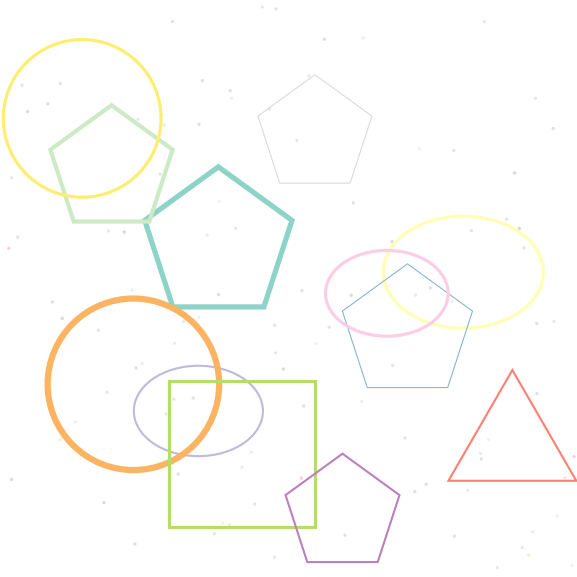[{"shape": "pentagon", "thickness": 2.5, "radius": 0.67, "center": [0.378, 0.576]}, {"shape": "oval", "thickness": 1.5, "radius": 0.69, "center": [0.802, 0.528]}, {"shape": "oval", "thickness": 1, "radius": 0.56, "center": [0.343, 0.288]}, {"shape": "triangle", "thickness": 1, "radius": 0.64, "center": [0.887, 0.231]}, {"shape": "pentagon", "thickness": 0.5, "radius": 0.59, "center": [0.706, 0.424]}, {"shape": "circle", "thickness": 3, "radius": 0.74, "center": [0.231, 0.334]}, {"shape": "square", "thickness": 1.5, "radius": 0.63, "center": [0.419, 0.214]}, {"shape": "oval", "thickness": 1.5, "radius": 0.53, "center": [0.67, 0.491]}, {"shape": "pentagon", "thickness": 0.5, "radius": 0.52, "center": [0.545, 0.766]}, {"shape": "pentagon", "thickness": 1, "radius": 0.52, "center": [0.593, 0.11]}, {"shape": "pentagon", "thickness": 2, "radius": 0.56, "center": [0.193, 0.706]}, {"shape": "circle", "thickness": 1.5, "radius": 0.68, "center": [0.142, 0.794]}]